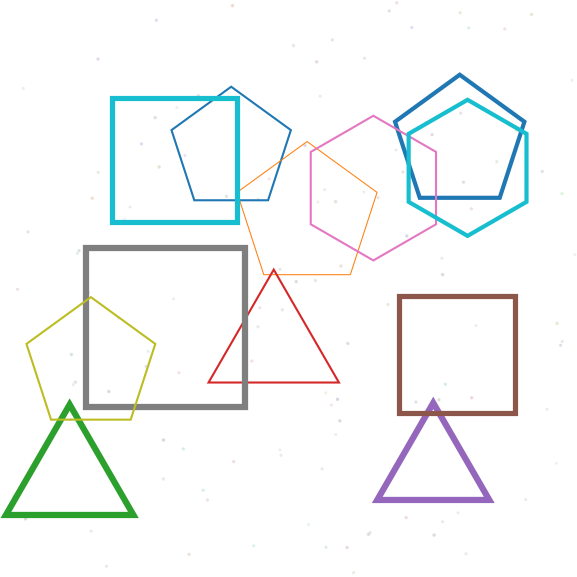[{"shape": "pentagon", "thickness": 2, "radius": 0.59, "center": [0.796, 0.752]}, {"shape": "pentagon", "thickness": 1, "radius": 0.54, "center": [0.4, 0.74]}, {"shape": "pentagon", "thickness": 0.5, "radius": 0.64, "center": [0.532, 0.627]}, {"shape": "triangle", "thickness": 3, "radius": 0.64, "center": [0.121, 0.171]}, {"shape": "triangle", "thickness": 1, "radius": 0.65, "center": [0.474, 0.402]}, {"shape": "triangle", "thickness": 3, "radius": 0.56, "center": [0.75, 0.189]}, {"shape": "square", "thickness": 2.5, "radius": 0.5, "center": [0.791, 0.385]}, {"shape": "hexagon", "thickness": 1, "radius": 0.63, "center": [0.647, 0.673]}, {"shape": "square", "thickness": 3, "radius": 0.69, "center": [0.287, 0.432]}, {"shape": "pentagon", "thickness": 1, "radius": 0.59, "center": [0.157, 0.367]}, {"shape": "square", "thickness": 2.5, "radius": 0.54, "center": [0.302, 0.722]}, {"shape": "hexagon", "thickness": 2, "radius": 0.59, "center": [0.81, 0.709]}]